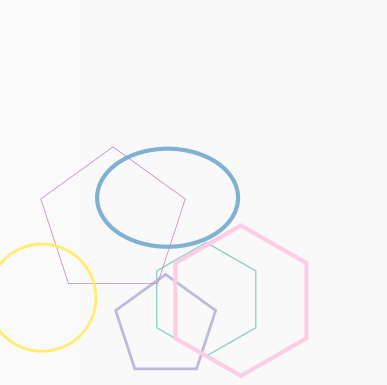[{"shape": "hexagon", "thickness": 1, "radius": 0.74, "center": [0.532, 0.223]}, {"shape": "pentagon", "thickness": 2, "radius": 0.68, "center": [0.427, 0.152]}, {"shape": "oval", "thickness": 3, "radius": 0.91, "center": [0.433, 0.486]}, {"shape": "hexagon", "thickness": 3, "radius": 0.98, "center": [0.622, 0.219]}, {"shape": "pentagon", "thickness": 0.5, "radius": 0.98, "center": [0.292, 0.423]}, {"shape": "circle", "thickness": 2, "radius": 0.7, "center": [0.109, 0.227]}]